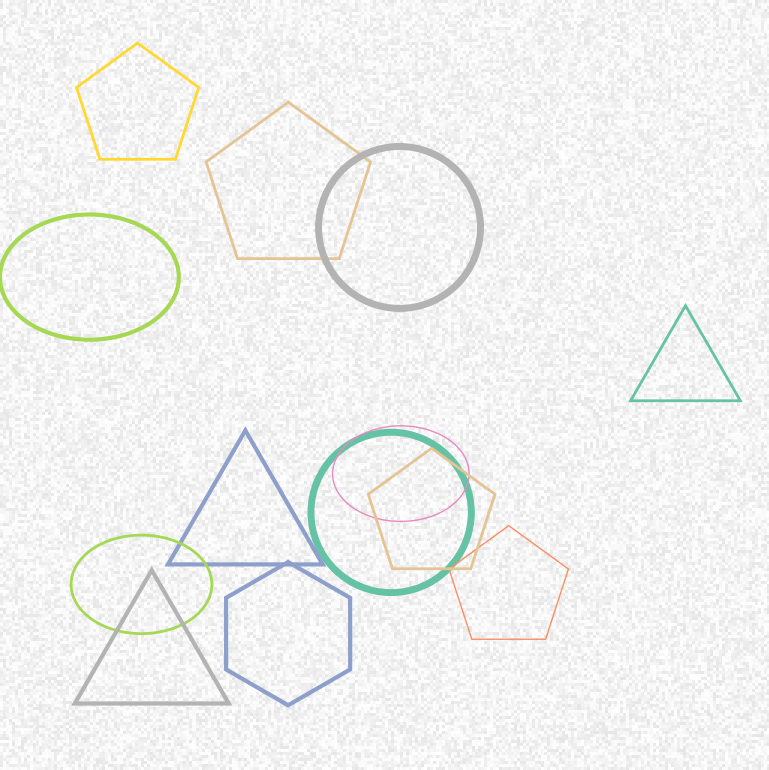[{"shape": "circle", "thickness": 2.5, "radius": 0.52, "center": [0.508, 0.335]}, {"shape": "triangle", "thickness": 1, "radius": 0.41, "center": [0.89, 0.521]}, {"shape": "pentagon", "thickness": 0.5, "radius": 0.41, "center": [0.661, 0.236]}, {"shape": "hexagon", "thickness": 1.5, "radius": 0.47, "center": [0.374, 0.177]}, {"shape": "triangle", "thickness": 1.5, "radius": 0.58, "center": [0.319, 0.325]}, {"shape": "oval", "thickness": 0.5, "radius": 0.44, "center": [0.521, 0.385]}, {"shape": "oval", "thickness": 1.5, "radius": 0.58, "center": [0.116, 0.64]}, {"shape": "oval", "thickness": 1, "radius": 0.46, "center": [0.184, 0.241]}, {"shape": "pentagon", "thickness": 1, "radius": 0.42, "center": [0.179, 0.861]}, {"shape": "pentagon", "thickness": 1, "radius": 0.56, "center": [0.374, 0.755]}, {"shape": "pentagon", "thickness": 1, "radius": 0.43, "center": [0.561, 0.331]}, {"shape": "triangle", "thickness": 1.5, "radius": 0.58, "center": [0.197, 0.144]}, {"shape": "circle", "thickness": 2.5, "radius": 0.53, "center": [0.519, 0.705]}]